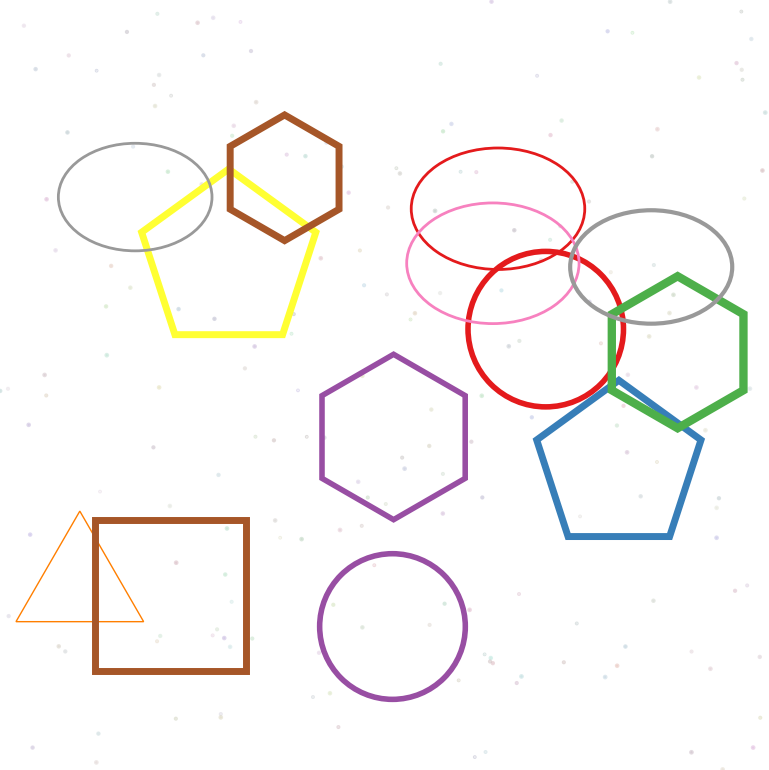[{"shape": "oval", "thickness": 1, "radius": 0.56, "center": [0.647, 0.729]}, {"shape": "circle", "thickness": 2, "radius": 0.5, "center": [0.709, 0.573]}, {"shape": "pentagon", "thickness": 2.5, "radius": 0.56, "center": [0.804, 0.394]}, {"shape": "hexagon", "thickness": 3, "radius": 0.49, "center": [0.88, 0.543]}, {"shape": "hexagon", "thickness": 2, "radius": 0.54, "center": [0.511, 0.432]}, {"shape": "circle", "thickness": 2, "radius": 0.47, "center": [0.51, 0.186]}, {"shape": "triangle", "thickness": 0.5, "radius": 0.48, "center": [0.104, 0.24]}, {"shape": "pentagon", "thickness": 2.5, "radius": 0.59, "center": [0.297, 0.662]}, {"shape": "square", "thickness": 2.5, "radius": 0.49, "center": [0.221, 0.226]}, {"shape": "hexagon", "thickness": 2.5, "radius": 0.41, "center": [0.37, 0.769]}, {"shape": "oval", "thickness": 1, "radius": 0.56, "center": [0.64, 0.658]}, {"shape": "oval", "thickness": 1.5, "radius": 0.53, "center": [0.846, 0.653]}, {"shape": "oval", "thickness": 1, "radius": 0.5, "center": [0.176, 0.744]}]